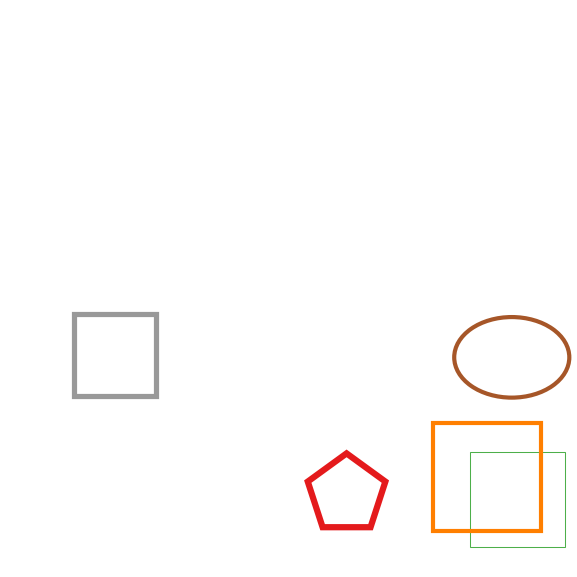[{"shape": "pentagon", "thickness": 3, "radius": 0.35, "center": [0.6, 0.143]}, {"shape": "square", "thickness": 0.5, "radius": 0.41, "center": [0.896, 0.134]}, {"shape": "square", "thickness": 2, "radius": 0.47, "center": [0.843, 0.173]}, {"shape": "oval", "thickness": 2, "radius": 0.5, "center": [0.886, 0.38]}, {"shape": "square", "thickness": 2.5, "radius": 0.35, "center": [0.2, 0.385]}]